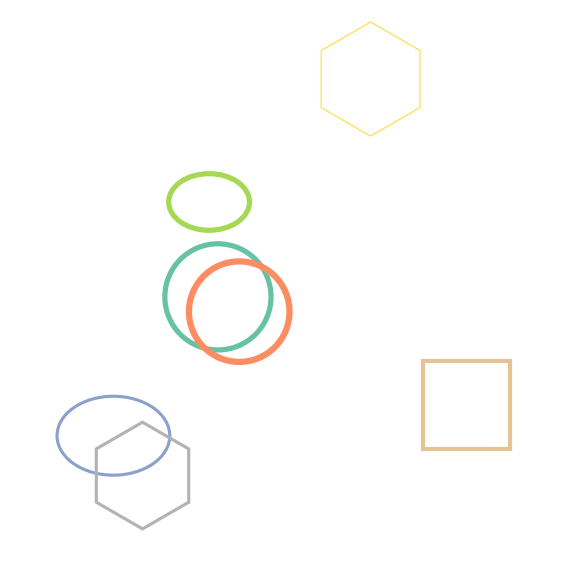[{"shape": "circle", "thickness": 2.5, "radius": 0.46, "center": [0.377, 0.485]}, {"shape": "circle", "thickness": 3, "radius": 0.44, "center": [0.414, 0.459]}, {"shape": "oval", "thickness": 1.5, "radius": 0.49, "center": [0.196, 0.245]}, {"shape": "oval", "thickness": 2.5, "radius": 0.35, "center": [0.362, 0.649]}, {"shape": "hexagon", "thickness": 0.5, "radius": 0.49, "center": [0.642, 0.862]}, {"shape": "square", "thickness": 2, "radius": 0.38, "center": [0.808, 0.298]}, {"shape": "hexagon", "thickness": 1.5, "radius": 0.46, "center": [0.247, 0.176]}]